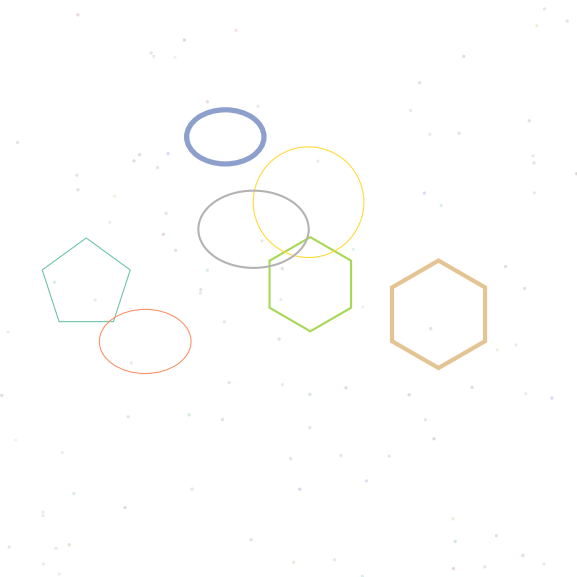[{"shape": "pentagon", "thickness": 0.5, "radius": 0.4, "center": [0.149, 0.507]}, {"shape": "oval", "thickness": 0.5, "radius": 0.4, "center": [0.251, 0.408]}, {"shape": "oval", "thickness": 2.5, "radius": 0.33, "center": [0.39, 0.762]}, {"shape": "hexagon", "thickness": 1, "radius": 0.41, "center": [0.537, 0.507]}, {"shape": "circle", "thickness": 0.5, "radius": 0.48, "center": [0.534, 0.649]}, {"shape": "hexagon", "thickness": 2, "radius": 0.47, "center": [0.759, 0.455]}, {"shape": "oval", "thickness": 1, "radius": 0.48, "center": [0.439, 0.602]}]